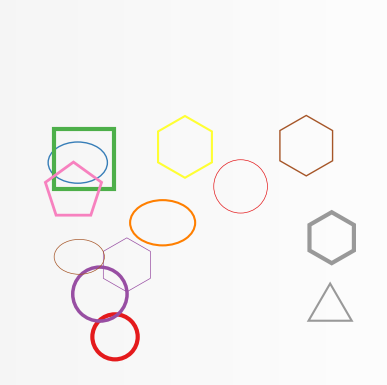[{"shape": "circle", "thickness": 3, "radius": 0.29, "center": [0.297, 0.125]}, {"shape": "circle", "thickness": 0.5, "radius": 0.35, "center": [0.621, 0.516]}, {"shape": "oval", "thickness": 1, "radius": 0.38, "center": [0.201, 0.578]}, {"shape": "square", "thickness": 3, "radius": 0.39, "center": [0.217, 0.588]}, {"shape": "circle", "thickness": 2.5, "radius": 0.35, "center": [0.258, 0.236]}, {"shape": "hexagon", "thickness": 0.5, "radius": 0.35, "center": [0.327, 0.312]}, {"shape": "oval", "thickness": 1.5, "radius": 0.42, "center": [0.42, 0.421]}, {"shape": "hexagon", "thickness": 1.5, "radius": 0.4, "center": [0.477, 0.618]}, {"shape": "oval", "thickness": 0.5, "radius": 0.32, "center": [0.205, 0.333]}, {"shape": "hexagon", "thickness": 1, "radius": 0.39, "center": [0.79, 0.622]}, {"shape": "pentagon", "thickness": 2, "radius": 0.38, "center": [0.19, 0.503]}, {"shape": "hexagon", "thickness": 3, "radius": 0.33, "center": [0.856, 0.383]}, {"shape": "triangle", "thickness": 1.5, "radius": 0.32, "center": [0.852, 0.199]}]